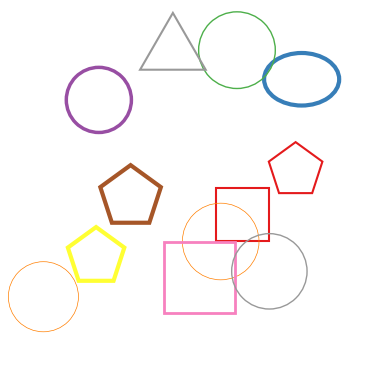[{"shape": "square", "thickness": 1.5, "radius": 0.34, "center": [0.63, 0.443]}, {"shape": "pentagon", "thickness": 1.5, "radius": 0.37, "center": [0.768, 0.558]}, {"shape": "oval", "thickness": 3, "radius": 0.49, "center": [0.783, 0.794]}, {"shape": "circle", "thickness": 1, "radius": 0.5, "center": [0.615, 0.87]}, {"shape": "circle", "thickness": 2.5, "radius": 0.42, "center": [0.257, 0.74]}, {"shape": "circle", "thickness": 0.5, "radius": 0.46, "center": [0.113, 0.229]}, {"shape": "circle", "thickness": 0.5, "radius": 0.5, "center": [0.573, 0.373]}, {"shape": "pentagon", "thickness": 3, "radius": 0.39, "center": [0.25, 0.333]}, {"shape": "pentagon", "thickness": 3, "radius": 0.41, "center": [0.339, 0.488]}, {"shape": "square", "thickness": 2, "radius": 0.46, "center": [0.518, 0.278]}, {"shape": "circle", "thickness": 1, "radius": 0.49, "center": [0.7, 0.295]}, {"shape": "triangle", "thickness": 1.5, "radius": 0.49, "center": [0.449, 0.868]}]